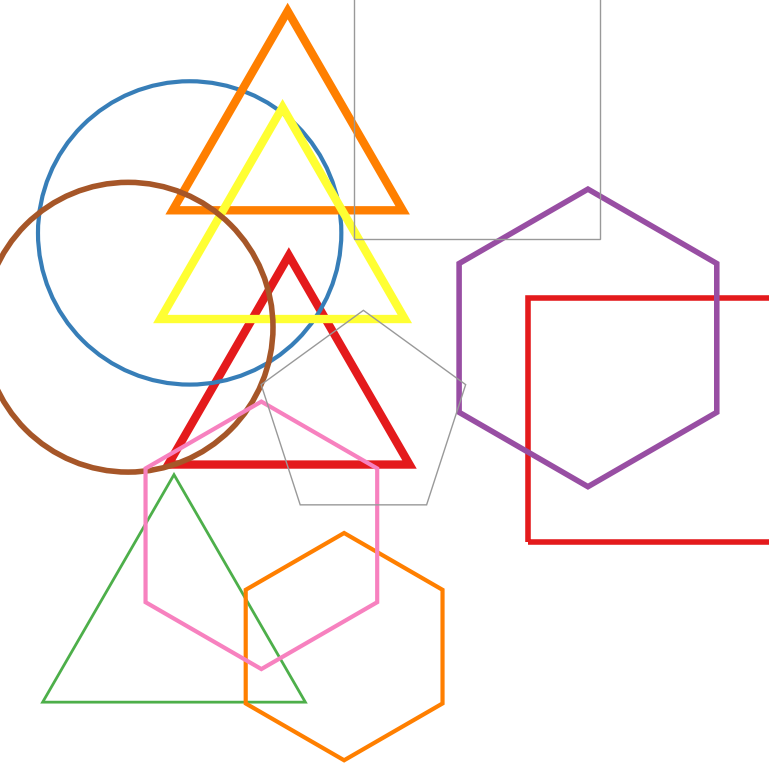[{"shape": "square", "thickness": 2, "radius": 0.79, "center": [0.845, 0.455]}, {"shape": "triangle", "thickness": 3, "radius": 0.9, "center": [0.375, 0.487]}, {"shape": "circle", "thickness": 1.5, "radius": 0.98, "center": [0.246, 0.698]}, {"shape": "triangle", "thickness": 1, "radius": 0.98, "center": [0.226, 0.187]}, {"shape": "hexagon", "thickness": 2, "radius": 0.97, "center": [0.764, 0.561]}, {"shape": "hexagon", "thickness": 1.5, "radius": 0.74, "center": [0.447, 0.16]}, {"shape": "triangle", "thickness": 3, "radius": 0.86, "center": [0.374, 0.813]}, {"shape": "triangle", "thickness": 3, "radius": 0.92, "center": [0.367, 0.677]}, {"shape": "circle", "thickness": 2, "radius": 0.94, "center": [0.166, 0.575]}, {"shape": "hexagon", "thickness": 1.5, "radius": 0.87, "center": [0.339, 0.305]}, {"shape": "square", "thickness": 0.5, "radius": 0.8, "center": [0.619, 0.849]}, {"shape": "pentagon", "thickness": 0.5, "radius": 0.7, "center": [0.472, 0.457]}]